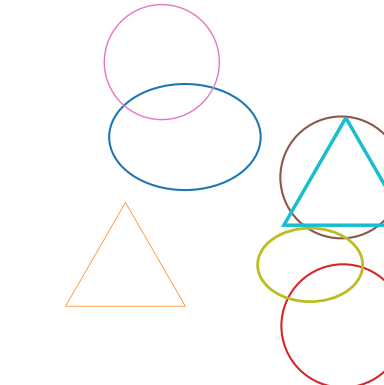[{"shape": "oval", "thickness": 1.5, "radius": 0.98, "center": [0.48, 0.644]}, {"shape": "triangle", "thickness": 0.5, "radius": 0.9, "center": [0.326, 0.294]}, {"shape": "circle", "thickness": 1.5, "radius": 0.8, "center": [0.891, 0.153]}, {"shape": "circle", "thickness": 1.5, "radius": 0.79, "center": [0.886, 0.539]}, {"shape": "circle", "thickness": 1, "radius": 0.75, "center": [0.42, 0.839]}, {"shape": "oval", "thickness": 2, "radius": 0.68, "center": [0.806, 0.312]}, {"shape": "triangle", "thickness": 2.5, "radius": 0.93, "center": [0.898, 0.508]}]